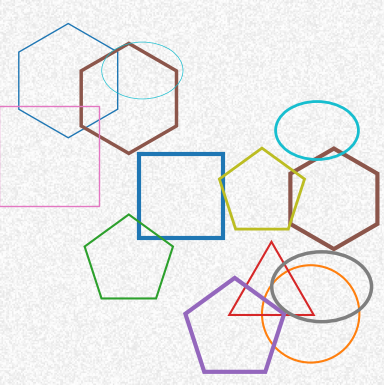[{"shape": "square", "thickness": 3, "radius": 0.55, "center": [0.471, 0.49]}, {"shape": "hexagon", "thickness": 1, "radius": 0.74, "center": [0.177, 0.791]}, {"shape": "circle", "thickness": 1.5, "radius": 0.63, "center": [0.807, 0.185]}, {"shape": "pentagon", "thickness": 1.5, "radius": 0.6, "center": [0.335, 0.322]}, {"shape": "triangle", "thickness": 1.5, "radius": 0.63, "center": [0.705, 0.245]}, {"shape": "pentagon", "thickness": 3, "radius": 0.67, "center": [0.61, 0.143]}, {"shape": "hexagon", "thickness": 2.5, "radius": 0.71, "center": [0.335, 0.744]}, {"shape": "hexagon", "thickness": 3, "radius": 0.65, "center": [0.867, 0.484]}, {"shape": "square", "thickness": 1, "radius": 0.65, "center": [0.127, 0.594]}, {"shape": "oval", "thickness": 2.5, "radius": 0.65, "center": [0.835, 0.255]}, {"shape": "pentagon", "thickness": 2, "radius": 0.58, "center": [0.68, 0.499]}, {"shape": "oval", "thickness": 2, "radius": 0.54, "center": [0.823, 0.661]}, {"shape": "oval", "thickness": 0.5, "radius": 0.53, "center": [0.37, 0.817]}]